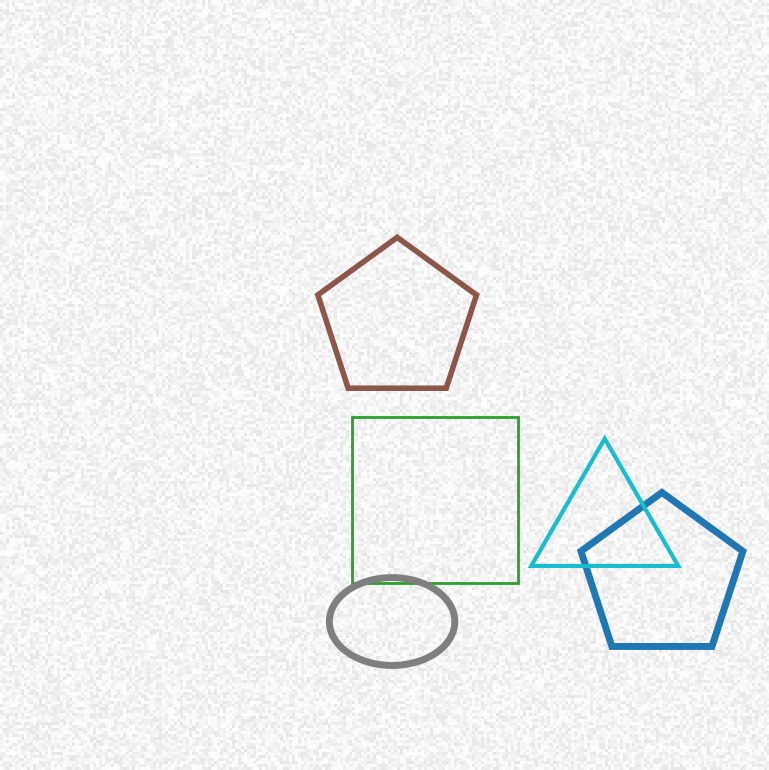[{"shape": "pentagon", "thickness": 2.5, "radius": 0.55, "center": [0.86, 0.25]}, {"shape": "square", "thickness": 1, "radius": 0.54, "center": [0.565, 0.351]}, {"shape": "pentagon", "thickness": 2, "radius": 0.54, "center": [0.516, 0.583]}, {"shape": "oval", "thickness": 2.5, "radius": 0.41, "center": [0.509, 0.193]}, {"shape": "triangle", "thickness": 1.5, "radius": 0.55, "center": [0.785, 0.32]}]